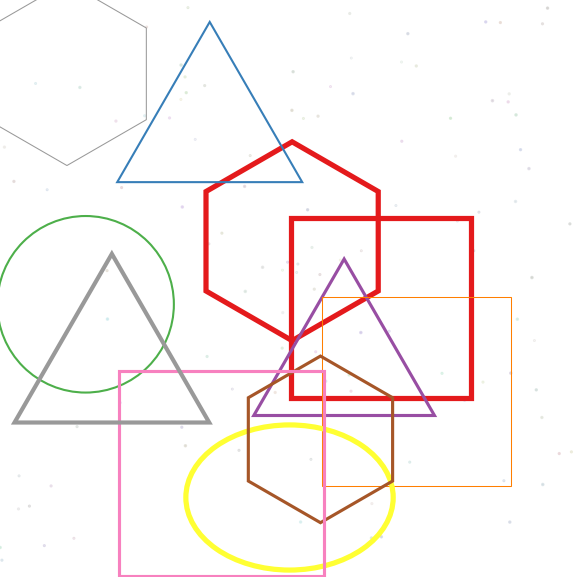[{"shape": "hexagon", "thickness": 2.5, "radius": 0.86, "center": [0.506, 0.581]}, {"shape": "square", "thickness": 2.5, "radius": 0.78, "center": [0.66, 0.466]}, {"shape": "triangle", "thickness": 1, "radius": 0.92, "center": [0.363, 0.776]}, {"shape": "circle", "thickness": 1, "radius": 0.76, "center": [0.148, 0.472]}, {"shape": "triangle", "thickness": 1.5, "radius": 0.9, "center": [0.596, 0.37]}, {"shape": "square", "thickness": 0.5, "radius": 0.82, "center": [0.722, 0.321]}, {"shape": "oval", "thickness": 2.5, "radius": 0.9, "center": [0.501, 0.138]}, {"shape": "hexagon", "thickness": 1.5, "radius": 0.72, "center": [0.555, 0.238]}, {"shape": "square", "thickness": 1.5, "radius": 0.89, "center": [0.384, 0.179]}, {"shape": "hexagon", "thickness": 0.5, "radius": 0.79, "center": [0.116, 0.871]}, {"shape": "triangle", "thickness": 2, "radius": 0.97, "center": [0.194, 0.365]}]